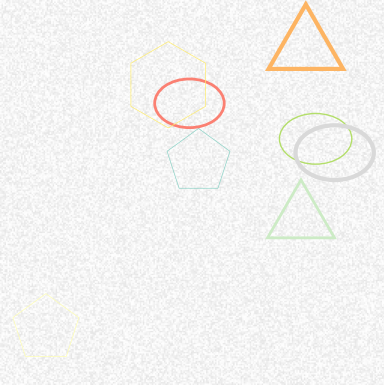[{"shape": "pentagon", "thickness": 0.5, "radius": 0.43, "center": [0.516, 0.58]}, {"shape": "pentagon", "thickness": 0.5, "radius": 0.45, "center": [0.119, 0.147]}, {"shape": "oval", "thickness": 2, "radius": 0.45, "center": [0.492, 0.732]}, {"shape": "triangle", "thickness": 3, "radius": 0.56, "center": [0.794, 0.877]}, {"shape": "oval", "thickness": 1, "radius": 0.47, "center": [0.82, 0.639]}, {"shape": "oval", "thickness": 3, "radius": 0.51, "center": [0.869, 0.603]}, {"shape": "triangle", "thickness": 2, "radius": 0.5, "center": [0.782, 0.432]}, {"shape": "hexagon", "thickness": 0.5, "radius": 0.56, "center": [0.437, 0.78]}]